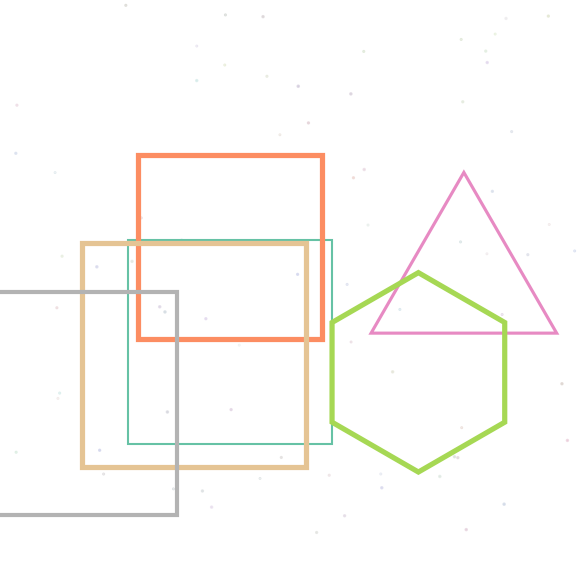[{"shape": "square", "thickness": 1, "radius": 0.88, "center": [0.398, 0.407]}, {"shape": "square", "thickness": 2.5, "radius": 0.8, "center": [0.399, 0.571]}, {"shape": "triangle", "thickness": 1.5, "radius": 0.93, "center": [0.803, 0.515]}, {"shape": "hexagon", "thickness": 2.5, "radius": 0.86, "center": [0.724, 0.354]}, {"shape": "square", "thickness": 2.5, "radius": 0.97, "center": [0.336, 0.384]}, {"shape": "square", "thickness": 2, "radius": 0.97, "center": [0.113, 0.301]}]